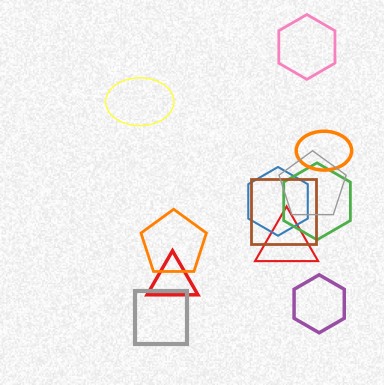[{"shape": "triangle", "thickness": 1.5, "radius": 0.47, "center": [0.744, 0.369]}, {"shape": "triangle", "thickness": 2.5, "radius": 0.38, "center": [0.448, 0.272]}, {"shape": "hexagon", "thickness": 1.5, "radius": 0.45, "center": [0.722, 0.477]}, {"shape": "hexagon", "thickness": 2, "radius": 0.5, "center": [0.823, 0.477]}, {"shape": "hexagon", "thickness": 2.5, "radius": 0.38, "center": [0.829, 0.211]}, {"shape": "pentagon", "thickness": 2, "radius": 0.45, "center": [0.451, 0.367]}, {"shape": "oval", "thickness": 2.5, "radius": 0.36, "center": [0.841, 0.609]}, {"shape": "oval", "thickness": 1, "radius": 0.44, "center": [0.363, 0.736]}, {"shape": "square", "thickness": 2, "radius": 0.42, "center": [0.737, 0.451]}, {"shape": "hexagon", "thickness": 2, "radius": 0.42, "center": [0.797, 0.878]}, {"shape": "square", "thickness": 3, "radius": 0.34, "center": [0.419, 0.176]}, {"shape": "pentagon", "thickness": 1, "radius": 0.46, "center": [0.812, 0.517]}]